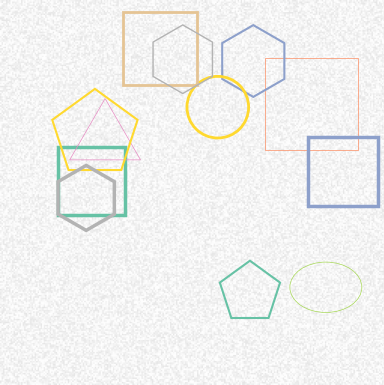[{"shape": "square", "thickness": 2.5, "radius": 0.44, "center": [0.237, 0.53]}, {"shape": "pentagon", "thickness": 1.5, "radius": 0.41, "center": [0.649, 0.241]}, {"shape": "square", "thickness": 0.5, "radius": 0.6, "center": [0.809, 0.73]}, {"shape": "square", "thickness": 2.5, "radius": 0.45, "center": [0.891, 0.555]}, {"shape": "hexagon", "thickness": 1.5, "radius": 0.47, "center": [0.658, 0.842]}, {"shape": "triangle", "thickness": 0.5, "radius": 0.53, "center": [0.273, 0.638]}, {"shape": "oval", "thickness": 0.5, "radius": 0.47, "center": [0.846, 0.254]}, {"shape": "circle", "thickness": 2, "radius": 0.4, "center": [0.566, 0.722]}, {"shape": "pentagon", "thickness": 1.5, "radius": 0.58, "center": [0.247, 0.653]}, {"shape": "square", "thickness": 2, "radius": 0.48, "center": [0.416, 0.875]}, {"shape": "hexagon", "thickness": 2.5, "radius": 0.42, "center": [0.224, 0.486]}, {"shape": "hexagon", "thickness": 1, "radius": 0.45, "center": [0.475, 0.846]}]